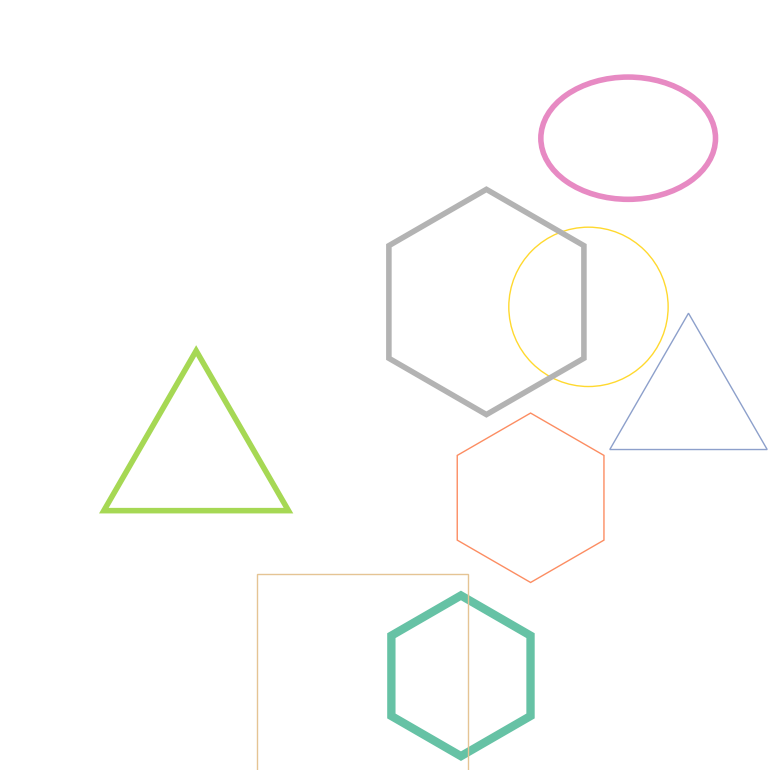[{"shape": "hexagon", "thickness": 3, "radius": 0.52, "center": [0.599, 0.122]}, {"shape": "hexagon", "thickness": 0.5, "radius": 0.55, "center": [0.689, 0.354]}, {"shape": "triangle", "thickness": 0.5, "radius": 0.59, "center": [0.894, 0.475]}, {"shape": "oval", "thickness": 2, "radius": 0.57, "center": [0.816, 0.821]}, {"shape": "triangle", "thickness": 2, "radius": 0.69, "center": [0.255, 0.406]}, {"shape": "circle", "thickness": 0.5, "radius": 0.52, "center": [0.764, 0.601]}, {"shape": "square", "thickness": 0.5, "radius": 0.68, "center": [0.471, 0.118]}, {"shape": "hexagon", "thickness": 2, "radius": 0.73, "center": [0.632, 0.608]}]